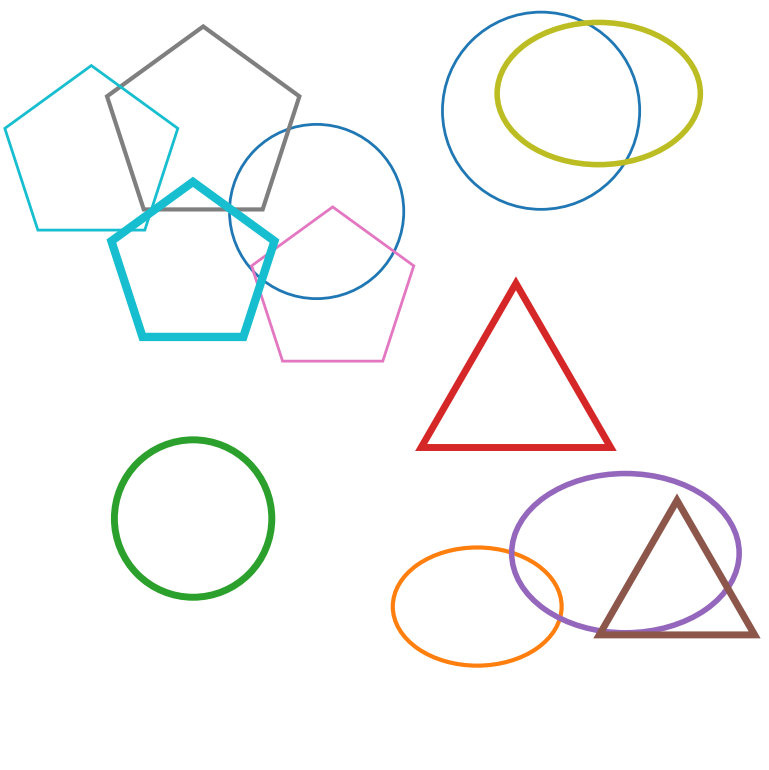[{"shape": "circle", "thickness": 1, "radius": 0.57, "center": [0.411, 0.725]}, {"shape": "circle", "thickness": 1, "radius": 0.64, "center": [0.703, 0.856]}, {"shape": "oval", "thickness": 1.5, "radius": 0.55, "center": [0.62, 0.212]}, {"shape": "circle", "thickness": 2.5, "radius": 0.51, "center": [0.251, 0.327]}, {"shape": "triangle", "thickness": 2.5, "radius": 0.71, "center": [0.67, 0.49]}, {"shape": "oval", "thickness": 2, "radius": 0.74, "center": [0.812, 0.282]}, {"shape": "triangle", "thickness": 2.5, "radius": 0.58, "center": [0.879, 0.234]}, {"shape": "pentagon", "thickness": 1, "radius": 0.55, "center": [0.432, 0.621]}, {"shape": "pentagon", "thickness": 1.5, "radius": 0.66, "center": [0.264, 0.834]}, {"shape": "oval", "thickness": 2, "radius": 0.66, "center": [0.778, 0.879]}, {"shape": "pentagon", "thickness": 3, "radius": 0.56, "center": [0.251, 0.652]}, {"shape": "pentagon", "thickness": 1, "radius": 0.59, "center": [0.119, 0.797]}]